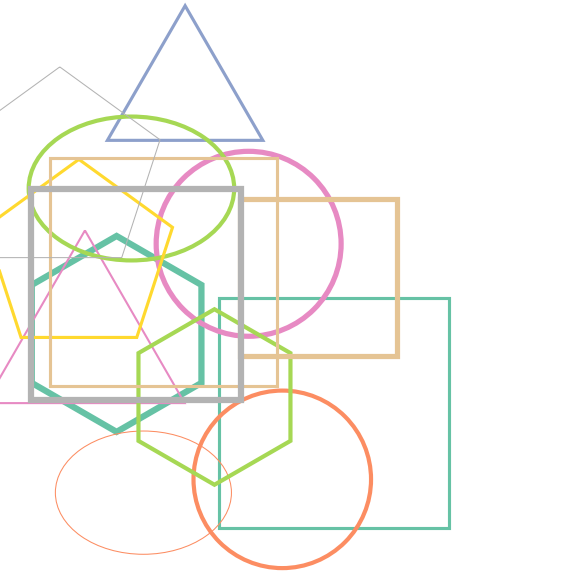[{"shape": "hexagon", "thickness": 3, "radius": 0.85, "center": [0.202, 0.421]}, {"shape": "square", "thickness": 1.5, "radius": 1.0, "center": [0.578, 0.285]}, {"shape": "oval", "thickness": 0.5, "radius": 0.76, "center": [0.248, 0.146]}, {"shape": "circle", "thickness": 2, "radius": 0.77, "center": [0.489, 0.169]}, {"shape": "triangle", "thickness": 1.5, "radius": 0.78, "center": [0.321, 0.834]}, {"shape": "circle", "thickness": 2.5, "radius": 0.8, "center": [0.431, 0.577]}, {"shape": "triangle", "thickness": 1, "radius": 1.0, "center": [0.147, 0.401]}, {"shape": "oval", "thickness": 2, "radius": 0.89, "center": [0.228, 0.673]}, {"shape": "hexagon", "thickness": 2, "radius": 0.76, "center": [0.371, 0.312]}, {"shape": "pentagon", "thickness": 1.5, "radius": 0.85, "center": [0.137, 0.553]}, {"shape": "square", "thickness": 1.5, "radius": 0.98, "center": [0.283, 0.528]}, {"shape": "square", "thickness": 2.5, "radius": 0.68, "center": [0.552, 0.518]}, {"shape": "square", "thickness": 3, "radius": 0.91, "center": [0.236, 0.489]}, {"shape": "pentagon", "thickness": 0.5, "radius": 0.91, "center": [0.103, 0.701]}]